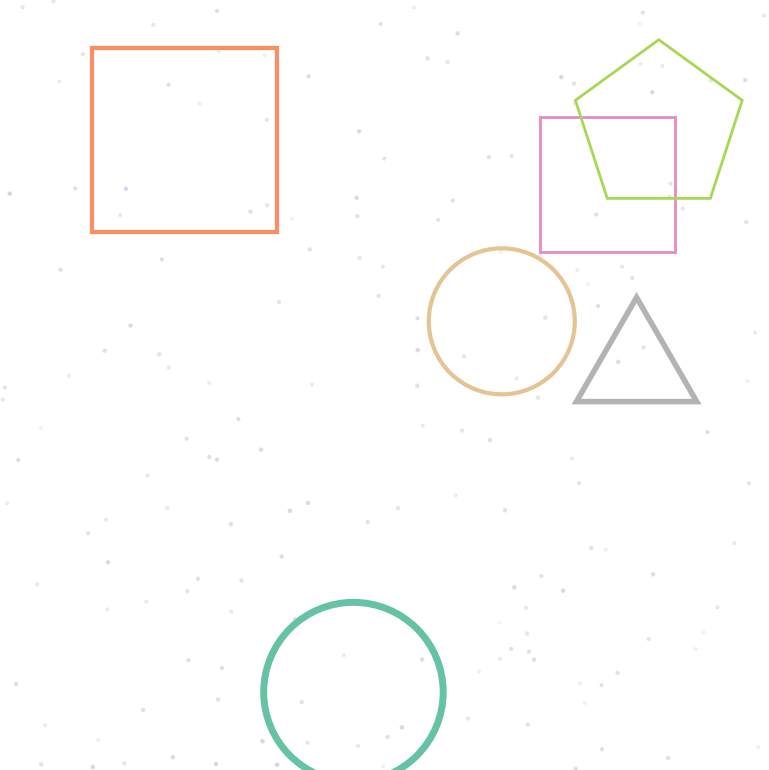[{"shape": "circle", "thickness": 2.5, "radius": 0.58, "center": [0.459, 0.101]}, {"shape": "square", "thickness": 1.5, "radius": 0.6, "center": [0.239, 0.818]}, {"shape": "square", "thickness": 1, "radius": 0.44, "center": [0.789, 0.76]}, {"shape": "pentagon", "thickness": 1, "radius": 0.57, "center": [0.856, 0.835]}, {"shape": "circle", "thickness": 1.5, "radius": 0.47, "center": [0.652, 0.583]}, {"shape": "triangle", "thickness": 2, "radius": 0.45, "center": [0.827, 0.524]}]